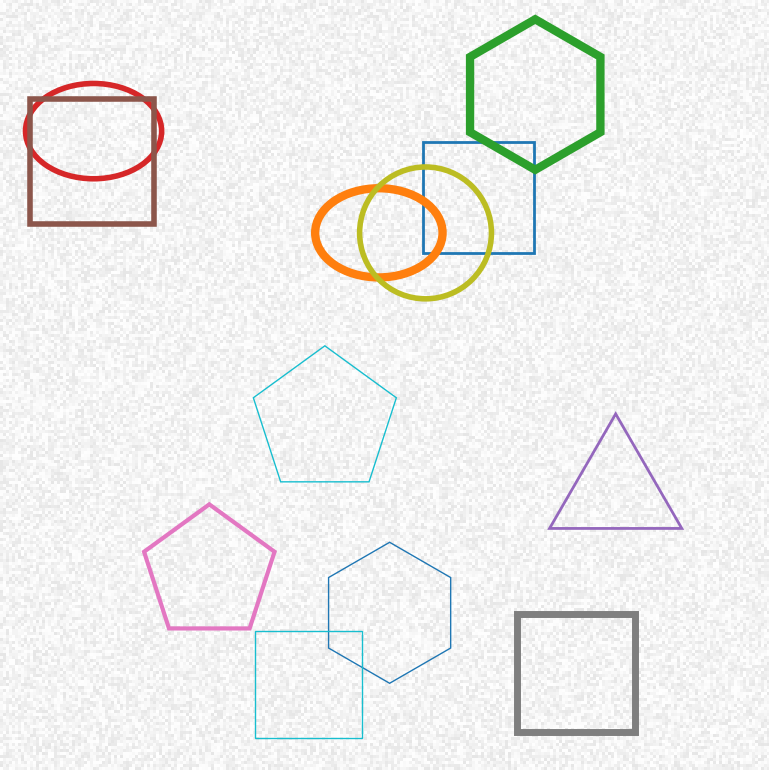[{"shape": "square", "thickness": 1, "radius": 0.36, "center": [0.621, 0.744]}, {"shape": "hexagon", "thickness": 0.5, "radius": 0.46, "center": [0.506, 0.204]}, {"shape": "oval", "thickness": 3, "radius": 0.41, "center": [0.492, 0.698]}, {"shape": "hexagon", "thickness": 3, "radius": 0.49, "center": [0.695, 0.877]}, {"shape": "oval", "thickness": 2, "radius": 0.44, "center": [0.122, 0.83]}, {"shape": "triangle", "thickness": 1, "radius": 0.5, "center": [0.8, 0.363]}, {"shape": "square", "thickness": 2, "radius": 0.41, "center": [0.119, 0.791]}, {"shape": "pentagon", "thickness": 1.5, "radius": 0.45, "center": [0.272, 0.256]}, {"shape": "square", "thickness": 2.5, "radius": 0.38, "center": [0.749, 0.126]}, {"shape": "circle", "thickness": 2, "radius": 0.43, "center": [0.553, 0.698]}, {"shape": "pentagon", "thickness": 0.5, "radius": 0.49, "center": [0.422, 0.453]}, {"shape": "square", "thickness": 0.5, "radius": 0.35, "center": [0.401, 0.111]}]